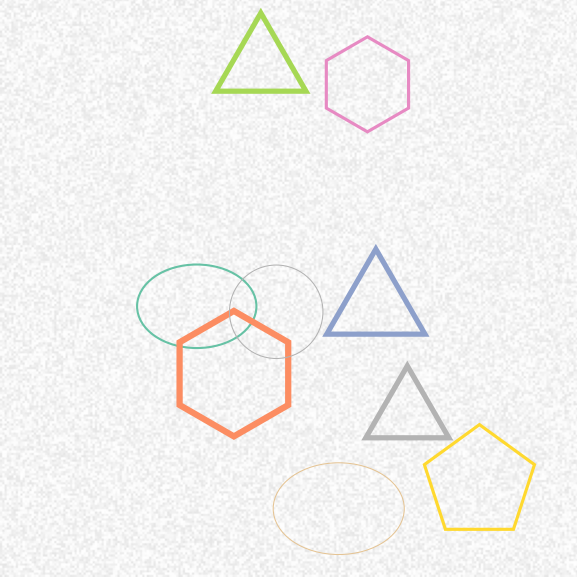[{"shape": "oval", "thickness": 1, "radius": 0.52, "center": [0.341, 0.469]}, {"shape": "hexagon", "thickness": 3, "radius": 0.54, "center": [0.405, 0.352]}, {"shape": "triangle", "thickness": 2.5, "radius": 0.49, "center": [0.651, 0.47]}, {"shape": "hexagon", "thickness": 1.5, "radius": 0.41, "center": [0.636, 0.853]}, {"shape": "triangle", "thickness": 2.5, "radius": 0.45, "center": [0.452, 0.886]}, {"shape": "pentagon", "thickness": 1.5, "radius": 0.5, "center": [0.83, 0.164]}, {"shape": "oval", "thickness": 0.5, "radius": 0.57, "center": [0.587, 0.118]}, {"shape": "circle", "thickness": 0.5, "radius": 0.4, "center": [0.478, 0.459]}, {"shape": "triangle", "thickness": 2.5, "radius": 0.42, "center": [0.705, 0.283]}]